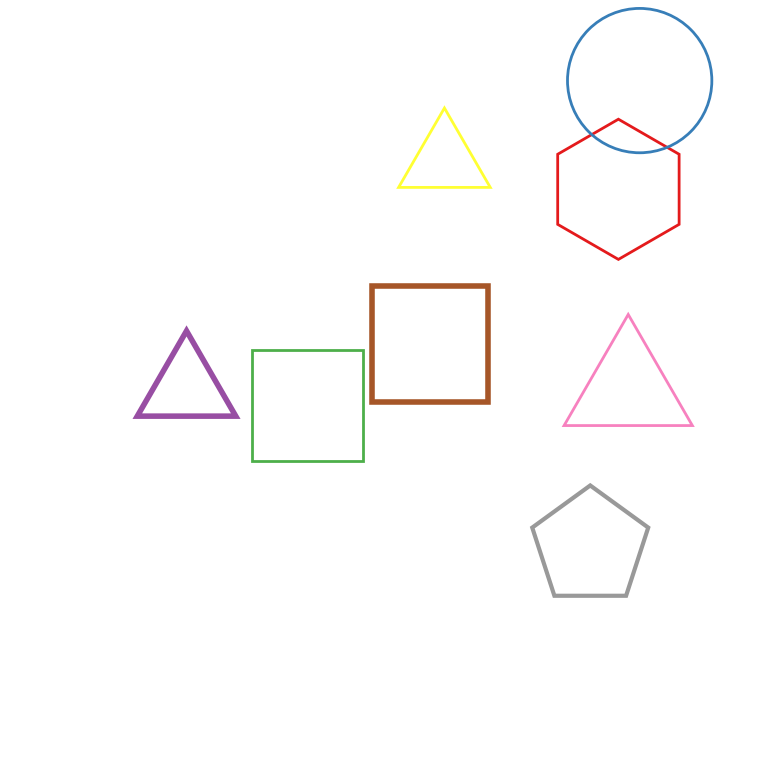[{"shape": "hexagon", "thickness": 1, "radius": 0.46, "center": [0.803, 0.754]}, {"shape": "circle", "thickness": 1, "radius": 0.47, "center": [0.831, 0.895]}, {"shape": "square", "thickness": 1, "radius": 0.36, "center": [0.399, 0.474]}, {"shape": "triangle", "thickness": 2, "radius": 0.37, "center": [0.242, 0.496]}, {"shape": "triangle", "thickness": 1, "radius": 0.34, "center": [0.577, 0.791]}, {"shape": "square", "thickness": 2, "radius": 0.38, "center": [0.558, 0.553]}, {"shape": "triangle", "thickness": 1, "radius": 0.48, "center": [0.816, 0.495]}, {"shape": "pentagon", "thickness": 1.5, "radius": 0.4, "center": [0.767, 0.29]}]